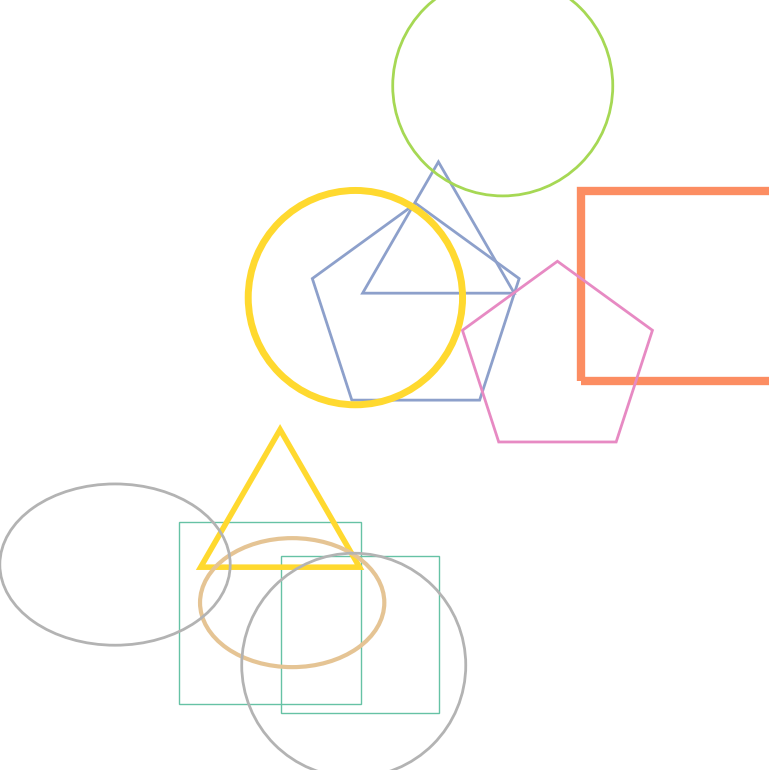[{"shape": "square", "thickness": 0.5, "radius": 0.51, "center": [0.468, 0.176]}, {"shape": "square", "thickness": 0.5, "radius": 0.59, "center": [0.351, 0.204]}, {"shape": "square", "thickness": 3, "radius": 0.62, "center": [0.878, 0.628]}, {"shape": "pentagon", "thickness": 1, "radius": 0.71, "center": [0.54, 0.595]}, {"shape": "triangle", "thickness": 1, "radius": 0.57, "center": [0.569, 0.676]}, {"shape": "pentagon", "thickness": 1, "radius": 0.65, "center": [0.724, 0.531]}, {"shape": "circle", "thickness": 1, "radius": 0.71, "center": [0.653, 0.888]}, {"shape": "triangle", "thickness": 2, "radius": 0.6, "center": [0.364, 0.323]}, {"shape": "circle", "thickness": 2.5, "radius": 0.7, "center": [0.462, 0.613]}, {"shape": "oval", "thickness": 1.5, "radius": 0.6, "center": [0.379, 0.217]}, {"shape": "circle", "thickness": 1, "radius": 0.73, "center": [0.459, 0.136]}, {"shape": "oval", "thickness": 1, "radius": 0.75, "center": [0.149, 0.267]}]